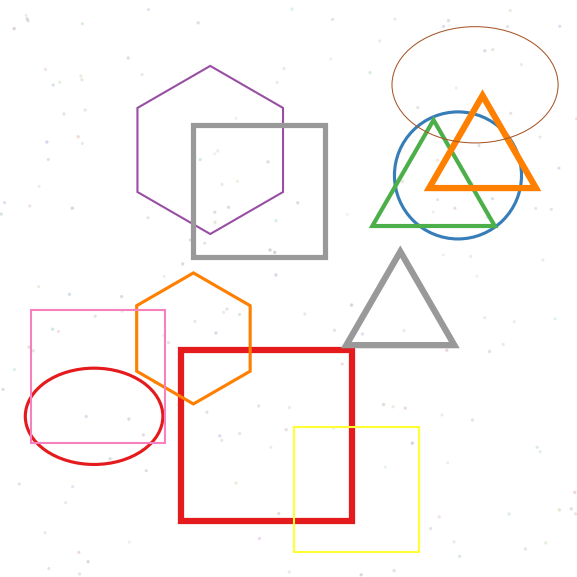[{"shape": "square", "thickness": 3, "radius": 0.74, "center": [0.462, 0.246]}, {"shape": "oval", "thickness": 1.5, "radius": 0.6, "center": [0.163, 0.278]}, {"shape": "circle", "thickness": 1.5, "radius": 0.55, "center": [0.793, 0.695]}, {"shape": "triangle", "thickness": 2, "radius": 0.61, "center": [0.751, 0.669]}, {"shape": "hexagon", "thickness": 1, "radius": 0.73, "center": [0.364, 0.739]}, {"shape": "hexagon", "thickness": 1.5, "radius": 0.57, "center": [0.335, 0.413]}, {"shape": "triangle", "thickness": 3, "radius": 0.53, "center": [0.836, 0.727]}, {"shape": "square", "thickness": 1, "radius": 0.54, "center": [0.617, 0.151]}, {"shape": "oval", "thickness": 0.5, "radius": 0.72, "center": [0.823, 0.852]}, {"shape": "square", "thickness": 1, "radius": 0.58, "center": [0.169, 0.347]}, {"shape": "square", "thickness": 2.5, "radius": 0.57, "center": [0.449, 0.669]}, {"shape": "triangle", "thickness": 3, "radius": 0.54, "center": [0.693, 0.455]}]